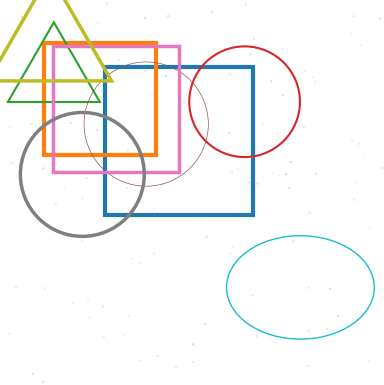[{"shape": "square", "thickness": 3, "radius": 0.96, "center": [0.465, 0.634]}, {"shape": "square", "thickness": 3, "radius": 0.73, "center": [0.259, 0.743]}, {"shape": "triangle", "thickness": 1.5, "radius": 0.69, "center": [0.14, 0.804]}, {"shape": "circle", "thickness": 1.5, "radius": 0.72, "center": [0.635, 0.736]}, {"shape": "circle", "thickness": 0.5, "radius": 0.81, "center": [0.38, 0.678]}, {"shape": "square", "thickness": 2.5, "radius": 0.82, "center": [0.302, 0.717]}, {"shape": "circle", "thickness": 2.5, "radius": 0.8, "center": [0.214, 0.547]}, {"shape": "triangle", "thickness": 2.5, "radius": 0.93, "center": [0.129, 0.882]}, {"shape": "oval", "thickness": 1, "radius": 0.96, "center": [0.78, 0.253]}]